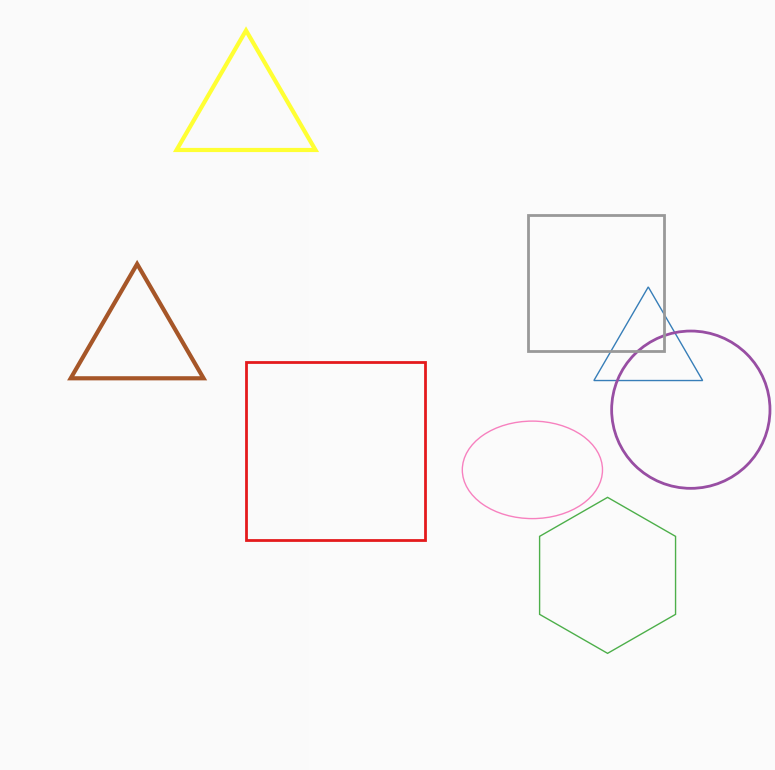[{"shape": "square", "thickness": 1, "radius": 0.58, "center": [0.433, 0.414]}, {"shape": "triangle", "thickness": 0.5, "radius": 0.41, "center": [0.836, 0.546]}, {"shape": "hexagon", "thickness": 0.5, "radius": 0.51, "center": [0.784, 0.253]}, {"shape": "circle", "thickness": 1, "radius": 0.51, "center": [0.891, 0.468]}, {"shape": "triangle", "thickness": 1.5, "radius": 0.52, "center": [0.317, 0.857]}, {"shape": "triangle", "thickness": 1.5, "radius": 0.49, "center": [0.177, 0.558]}, {"shape": "oval", "thickness": 0.5, "radius": 0.45, "center": [0.687, 0.39]}, {"shape": "square", "thickness": 1, "radius": 0.44, "center": [0.769, 0.632]}]